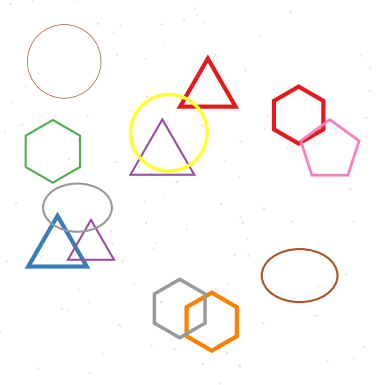[{"shape": "triangle", "thickness": 3, "radius": 0.42, "center": [0.54, 0.765]}, {"shape": "hexagon", "thickness": 3, "radius": 0.37, "center": [0.776, 0.701]}, {"shape": "triangle", "thickness": 3, "radius": 0.44, "center": [0.149, 0.352]}, {"shape": "hexagon", "thickness": 1.5, "radius": 0.41, "center": [0.137, 0.607]}, {"shape": "triangle", "thickness": 1.5, "radius": 0.35, "center": [0.236, 0.36]}, {"shape": "triangle", "thickness": 1.5, "radius": 0.48, "center": [0.422, 0.594]}, {"shape": "hexagon", "thickness": 3, "radius": 0.38, "center": [0.55, 0.164]}, {"shape": "circle", "thickness": 2.5, "radius": 0.5, "center": [0.439, 0.655]}, {"shape": "circle", "thickness": 0.5, "radius": 0.48, "center": [0.167, 0.841]}, {"shape": "oval", "thickness": 1.5, "radius": 0.49, "center": [0.778, 0.284]}, {"shape": "pentagon", "thickness": 2, "radius": 0.4, "center": [0.857, 0.609]}, {"shape": "oval", "thickness": 1.5, "radius": 0.45, "center": [0.201, 0.461]}, {"shape": "hexagon", "thickness": 2.5, "radius": 0.38, "center": [0.467, 0.199]}]